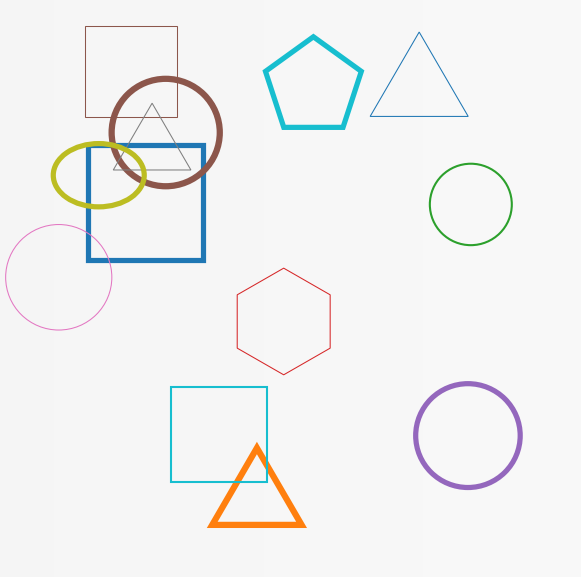[{"shape": "triangle", "thickness": 0.5, "radius": 0.49, "center": [0.721, 0.846]}, {"shape": "square", "thickness": 2.5, "radius": 0.5, "center": [0.25, 0.648]}, {"shape": "triangle", "thickness": 3, "radius": 0.44, "center": [0.442, 0.135]}, {"shape": "circle", "thickness": 1, "radius": 0.35, "center": [0.81, 0.645]}, {"shape": "hexagon", "thickness": 0.5, "radius": 0.46, "center": [0.488, 0.442]}, {"shape": "circle", "thickness": 2.5, "radius": 0.45, "center": [0.805, 0.245]}, {"shape": "circle", "thickness": 3, "radius": 0.47, "center": [0.285, 0.77]}, {"shape": "square", "thickness": 0.5, "radius": 0.4, "center": [0.225, 0.875]}, {"shape": "circle", "thickness": 0.5, "radius": 0.46, "center": [0.101, 0.519]}, {"shape": "triangle", "thickness": 0.5, "radius": 0.39, "center": [0.262, 0.743]}, {"shape": "oval", "thickness": 2.5, "radius": 0.39, "center": [0.17, 0.696]}, {"shape": "square", "thickness": 1, "radius": 0.41, "center": [0.377, 0.247]}, {"shape": "pentagon", "thickness": 2.5, "radius": 0.43, "center": [0.539, 0.849]}]